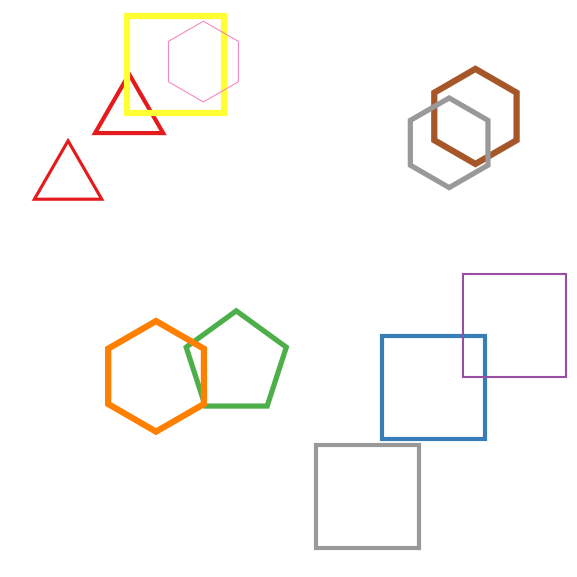[{"shape": "triangle", "thickness": 2, "radius": 0.34, "center": [0.224, 0.803]}, {"shape": "triangle", "thickness": 1.5, "radius": 0.34, "center": [0.118, 0.688]}, {"shape": "square", "thickness": 2, "radius": 0.45, "center": [0.751, 0.328]}, {"shape": "pentagon", "thickness": 2.5, "radius": 0.46, "center": [0.409, 0.37]}, {"shape": "square", "thickness": 1, "radius": 0.44, "center": [0.891, 0.435]}, {"shape": "hexagon", "thickness": 3, "radius": 0.48, "center": [0.27, 0.347]}, {"shape": "square", "thickness": 3, "radius": 0.42, "center": [0.304, 0.887]}, {"shape": "hexagon", "thickness": 3, "radius": 0.41, "center": [0.823, 0.798]}, {"shape": "hexagon", "thickness": 0.5, "radius": 0.35, "center": [0.352, 0.893]}, {"shape": "hexagon", "thickness": 2.5, "radius": 0.39, "center": [0.778, 0.752]}, {"shape": "square", "thickness": 2, "radius": 0.45, "center": [0.637, 0.14]}]